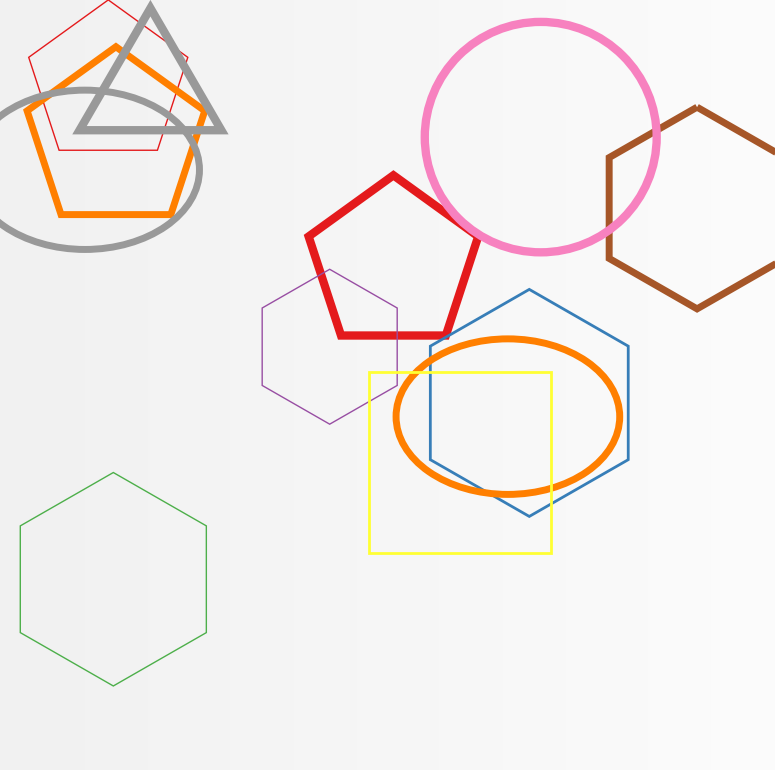[{"shape": "pentagon", "thickness": 0.5, "radius": 0.54, "center": [0.14, 0.892]}, {"shape": "pentagon", "thickness": 3, "radius": 0.58, "center": [0.508, 0.657]}, {"shape": "hexagon", "thickness": 1, "radius": 0.74, "center": [0.683, 0.477]}, {"shape": "hexagon", "thickness": 0.5, "radius": 0.69, "center": [0.146, 0.248]}, {"shape": "hexagon", "thickness": 0.5, "radius": 0.5, "center": [0.425, 0.55]}, {"shape": "pentagon", "thickness": 2.5, "radius": 0.6, "center": [0.15, 0.819]}, {"shape": "oval", "thickness": 2.5, "radius": 0.72, "center": [0.655, 0.459]}, {"shape": "square", "thickness": 1, "radius": 0.59, "center": [0.594, 0.4]}, {"shape": "hexagon", "thickness": 2.5, "radius": 0.65, "center": [0.899, 0.73]}, {"shape": "circle", "thickness": 3, "radius": 0.75, "center": [0.698, 0.822]}, {"shape": "oval", "thickness": 2.5, "radius": 0.74, "center": [0.11, 0.779]}, {"shape": "triangle", "thickness": 3, "radius": 0.53, "center": [0.194, 0.884]}]